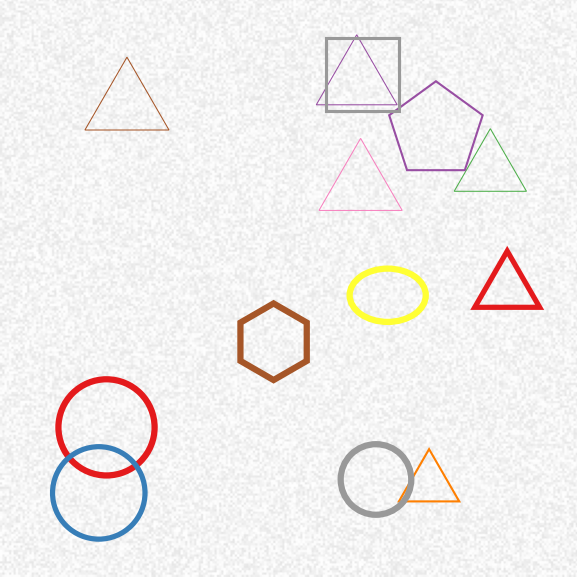[{"shape": "circle", "thickness": 3, "radius": 0.42, "center": [0.184, 0.259]}, {"shape": "triangle", "thickness": 2.5, "radius": 0.32, "center": [0.878, 0.499]}, {"shape": "circle", "thickness": 2.5, "radius": 0.4, "center": [0.171, 0.146]}, {"shape": "triangle", "thickness": 0.5, "radius": 0.36, "center": [0.849, 0.704]}, {"shape": "pentagon", "thickness": 1, "radius": 0.43, "center": [0.755, 0.773]}, {"shape": "triangle", "thickness": 0.5, "radius": 0.4, "center": [0.618, 0.858]}, {"shape": "triangle", "thickness": 1, "radius": 0.3, "center": [0.743, 0.161]}, {"shape": "oval", "thickness": 3, "radius": 0.33, "center": [0.671, 0.488]}, {"shape": "triangle", "thickness": 0.5, "radius": 0.42, "center": [0.22, 0.816]}, {"shape": "hexagon", "thickness": 3, "radius": 0.33, "center": [0.474, 0.407]}, {"shape": "triangle", "thickness": 0.5, "radius": 0.42, "center": [0.624, 0.676]}, {"shape": "circle", "thickness": 3, "radius": 0.31, "center": [0.651, 0.169]}, {"shape": "square", "thickness": 1.5, "radius": 0.32, "center": [0.628, 0.87]}]